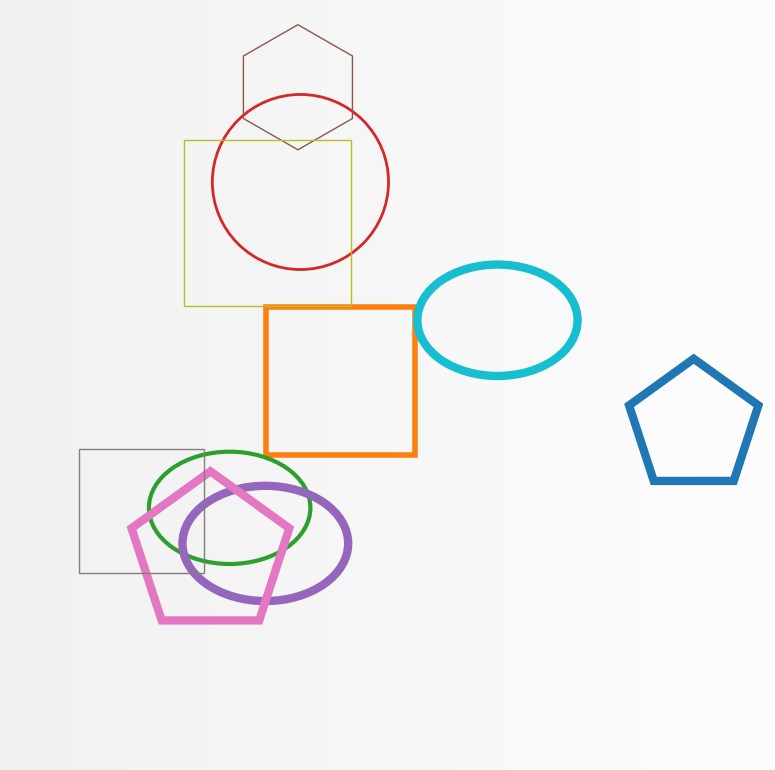[{"shape": "pentagon", "thickness": 3, "radius": 0.44, "center": [0.895, 0.446]}, {"shape": "square", "thickness": 2, "radius": 0.48, "center": [0.439, 0.505]}, {"shape": "oval", "thickness": 1.5, "radius": 0.52, "center": [0.296, 0.34]}, {"shape": "circle", "thickness": 1, "radius": 0.57, "center": [0.388, 0.764]}, {"shape": "oval", "thickness": 3, "radius": 0.53, "center": [0.342, 0.294]}, {"shape": "hexagon", "thickness": 0.5, "radius": 0.41, "center": [0.384, 0.887]}, {"shape": "pentagon", "thickness": 3, "radius": 0.54, "center": [0.272, 0.281]}, {"shape": "square", "thickness": 0.5, "radius": 0.4, "center": [0.182, 0.336]}, {"shape": "square", "thickness": 0.5, "radius": 0.54, "center": [0.345, 0.71]}, {"shape": "oval", "thickness": 3, "radius": 0.52, "center": [0.642, 0.584]}]